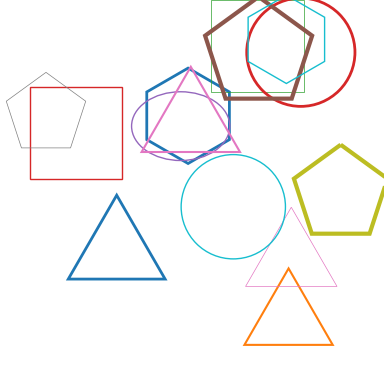[{"shape": "hexagon", "thickness": 2, "radius": 0.62, "center": [0.489, 0.699]}, {"shape": "triangle", "thickness": 2, "radius": 0.73, "center": [0.303, 0.348]}, {"shape": "triangle", "thickness": 1.5, "radius": 0.66, "center": [0.75, 0.17]}, {"shape": "square", "thickness": 0.5, "radius": 0.6, "center": [0.669, 0.88]}, {"shape": "square", "thickness": 1, "radius": 0.59, "center": [0.198, 0.654]}, {"shape": "circle", "thickness": 2, "radius": 0.7, "center": [0.781, 0.864]}, {"shape": "oval", "thickness": 1, "radius": 0.64, "center": [0.469, 0.672]}, {"shape": "pentagon", "thickness": 3, "radius": 0.73, "center": [0.672, 0.862]}, {"shape": "triangle", "thickness": 1.5, "radius": 0.74, "center": [0.496, 0.679]}, {"shape": "triangle", "thickness": 0.5, "radius": 0.69, "center": [0.757, 0.325]}, {"shape": "pentagon", "thickness": 0.5, "radius": 0.54, "center": [0.119, 0.704]}, {"shape": "pentagon", "thickness": 3, "radius": 0.64, "center": [0.885, 0.496]}, {"shape": "hexagon", "thickness": 1, "radius": 0.57, "center": [0.744, 0.898]}, {"shape": "circle", "thickness": 1, "radius": 0.68, "center": [0.606, 0.463]}]